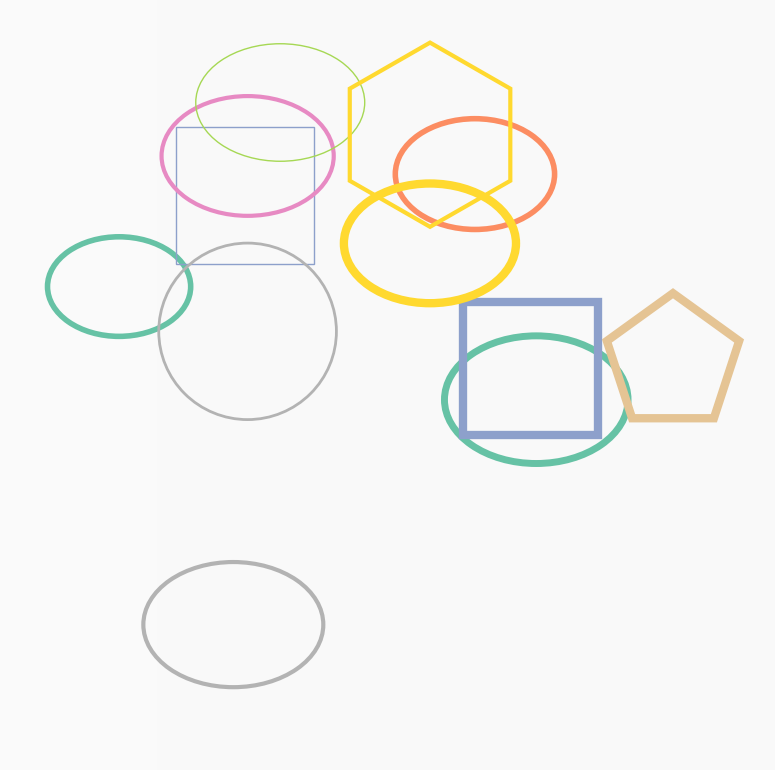[{"shape": "oval", "thickness": 2, "radius": 0.46, "center": [0.154, 0.628]}, {"shape": "oval", "thickness": 2.5, "radius": 0.59, "center": [0.692, 0.481]}, {"shape": "oval", "thickness": 2, "radius": 0.51, "center": [0.613, 0.774]}, {"shape": "square", "thickness": 0.5, "radius": 0.45, "center": [0.316, 0.746]}, {"shape": "square", "thickness": 3, "radius": 0.43, "center": [0.684, 0.522]}, {"shape": "oval", "thickness": 1.5, "radius": 0.56, "center": [0.32, 0.797]}, {"shape": "oval", "thickness": 0.5, "radius": 0.55, "center": [0.362, 0.867]}, {"shape": "hexagon", "thickness": 1.5, "radius": 0.6, "center": [0.555, 0.825]}, {"shape": "oval", "thickness": 3, "radius": 0.56, "center": [0.555, 0.684]}, {"shape": "pentagon", "thickness": 3, "radius": 0.45, "center": [0.868, 0.529]}, {"shape": "circle", "thickness": 1, "radius": 0.57, "center": [0.319, 0.57]}, {"shape": "oval", "thickness": 1.5, "radius": 0.58, "center": [0.301, 0.189]}]